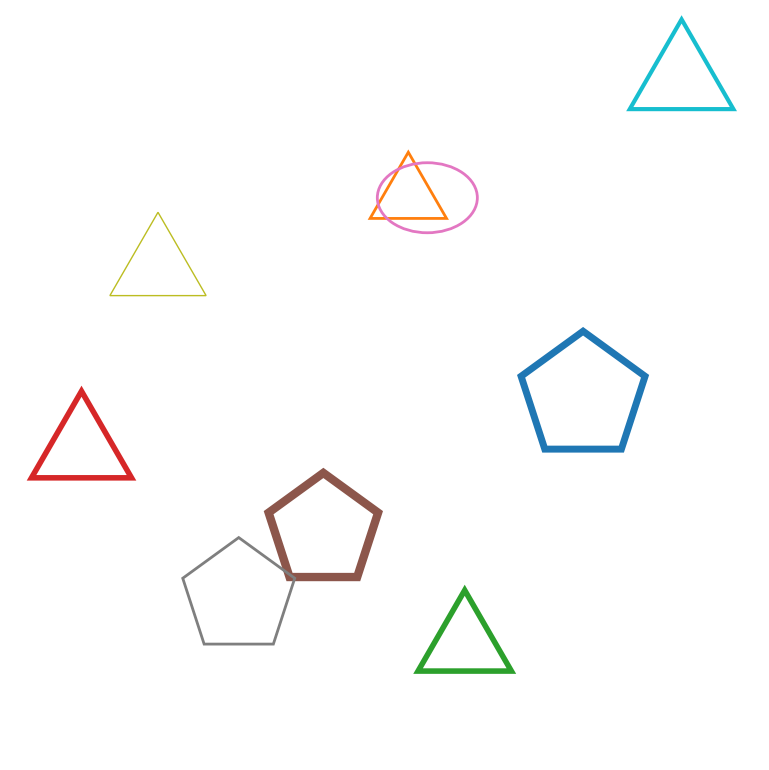[{"shape": "pentagon", "thickness": 2.5, "radius": 0.42, "center": [0.757, 0.485]}, {"shape": "triangle", "thickness": 1, "radius": 0.29, "center": [0.53, 0.745]}, {"shape": "triangle", "thickness": 2, "radius": 0.35, "center": [0.604, 0.163]}, {"shape": "triangle", "thickness": 2, "radius": 0.37, "center": [0.106, 0.417]}, {"shape": "pentagon", "thickness": 3, "radius": 0.37, "center": [0.42, 0.311]}, {"shape": "oval", "thickness": 1, "radius": 0.32, "center": [0.555, 0.743]}, {"shape": "pentagon", "thickness": 1, "radius": 0.38, "center": [0.31, 0.225]}, {"shape": "triangle", "thickness": 0.5, "radius": 0.36, "center": [0.205, 0.652]}, {"shape": "triangle", "thickness": 1.5, "radius": 0.39, "center": [0.885, 0.897]}]